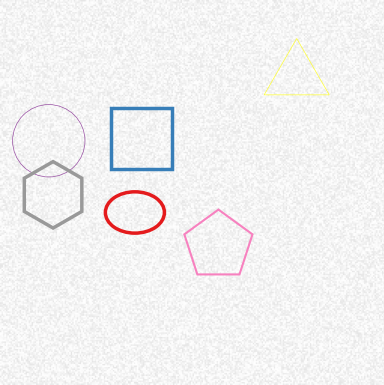[{"shape": "oval", "thickness": 2.5, "radius": 0.38, "center": [0.35, 0.448]}, {"shape": "square", "thickness": 2.5, "radius": 0.4, "center": [0.368, 0.64]}, {"shape": "circle", "thickness": 0.5, "radius": 0.47, "center": [0.127, 0.634]}, {"shape": "triangle", "thickness": 0.5, "radius": 0.49, "center": [0.771, 0.802]}, {"shape": "pentagon", "thickness": 1.5, "radius": 0.47, "center": [0.567, 0.363]}, {"shape": "hexagon", "thickness": 2.5, "radius": 0.43, "center": [0.138, 0.494]}]